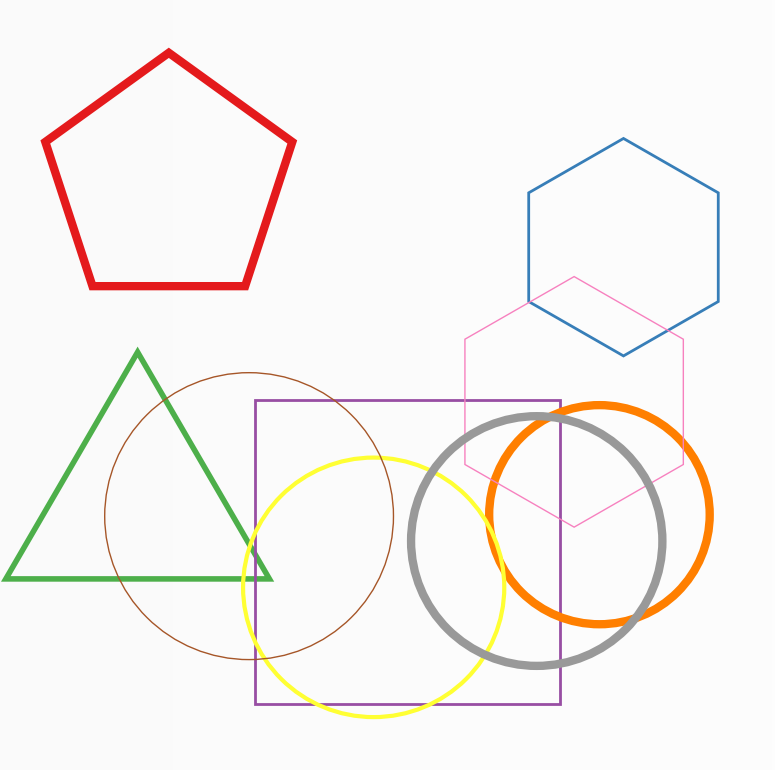[{"shape": "pentagon", "thickness": 3, "radius": 0.84, "center": [0.218, 0.764]}, {"shape": "hexagon", "thickness": 1, "radius": 0.71, "center": [0.804, 0.679]}, {"shape": "triangle", "thickness": 2, "radius": 0.98, "center": [0.178, 0.346]}, {"shape": "square", "thickness": 1, "radius": 0.99, "center": [0.526, 0.283]}, {"shape": "circle", "thickness": 3, "radius": 0.71, "center": [0.773, 0.332]}, {"shape": "circle", "thickness": 1.5, "radius": 0.84, "center": [0.482, 0.237]}, {"shape": "circle", "thickness": 0.5, "radius": 0.93, "center": [0.321, 0.33]}, {"shape": "hexagon", "thickness": 0.5, "radius": 0.81, "center": [0.741, 0.478]}, {"shape": "circle", "thickness": 3, "radius": 0.81, "center": [0.693, 0.297]}]